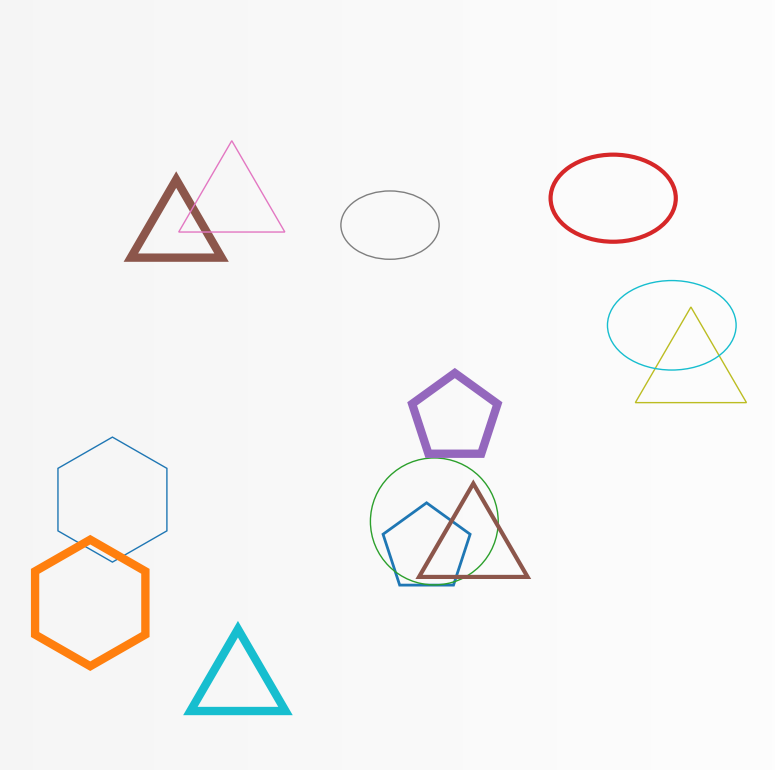[{"shape": "hexagon", "thickness": 0.5, "radius": 0.41, "center": [0.145, 0.351]}, {"shape": "pentagon", "thickness": 1, "radius": 0.3, "center": [0.55, 0.288]}, {"shape": "hexagon", "thickness": 3, "radius": 0.41, "center": [0.116, 0.217]}, {"shape": "circle", "thickness": 0.5, "radius": 0.41, "center": [0.56, 0.323]}, {"shape": "oval", "thickness": 1.5, "radius": 0.4, "center": [0.791, 0.743]}, {"shape": "pentagon", "thickness": 3, "radius": 0.29, "center": [0.587, 0.458]}, {"shape": "triangle", "thickness": 3, "radius": 0.34, "center": [0.227, 0.699]}, {"shape": "triangle", "thickness": 1.5, "radius": 0.4, "center": [0.611, 0.291]}, {"shape": "triangle", "thickness": 0.5, "radius": 0.4, "center": [0.299, 0.738]}, {"shape": "oval", "thickness": 0.5, "radius": 0.32, "center": [0.503, 0.708]}, {"shape": "triangle", "thickness": 0.5, "radius": 0.41, "center": [0.891, 0.519]}, {"shape": "oval", "thickness": 0.5, "radius": 0.41, "center": [0.867, 0.578]}, {"shape": "triangle", "thickness": 3, "radius": 0.35, "center": [0.307, 0.112]}]